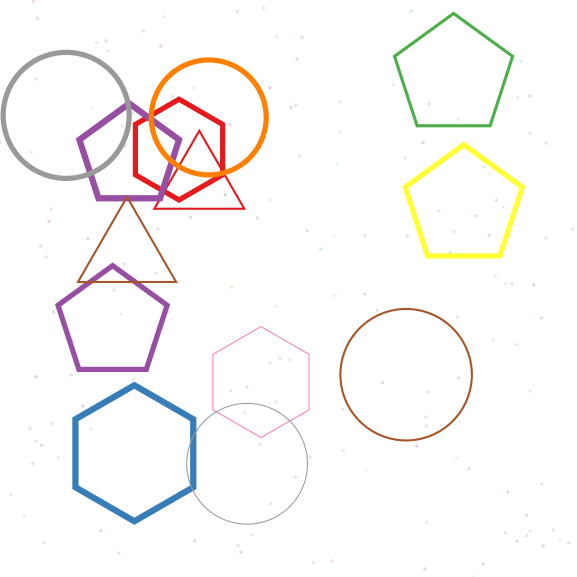[{"shape": "hexagon", "thickness": 2.5, "radius": 0.44, "center": [0.31, 0.74]}, {"shape": "triangle", "thickness": 1, "radius": 0.45, "center": [0.345, 0.683]}, {"shape": "hexagon", "thickness": 3, "radius": 0.59, "center": [0.233, 0.214]}, {"shape": "pentagon", "thickness": 1.5, "radius": 0.54, "center": [0.785, 0.868]}, {"shape": "pentagon", "thickness": 3, "radius": 0.45, "center": [0.224, 0.729]}, {"shape": "pentagon", "thickness": 2.5, "radius": 0.5, "center": [0.195, 0.44]}, {"shape": "circle", "thickness": 2.5, "radius": 0.5, "center": [0.361, 0.796]}, {"shape": "pentagon", "thickness": 2.5, "radius": 0.53, "center": [0.803, 0.642]}, {"shape": "circle", "thickness": 1, "radius": 0.57, "center": [0.703, 0.35]}, {"shape": "triangle", "thickness": 1, "radius": 0.49, "center": [0.22, 0.56]}, {"shape": "hexagon", "thickness": 0.5, "radius": 0.48, "center": [0.452, 0.337]}, {"shape": "circle", "thickness": 0.5, "radius": 0.52, "center": [0.428, 0.196]}, {"shape": "circle", "thickness": 2.5, "radius": 0.55, "center": [0.115, 0.799]}]